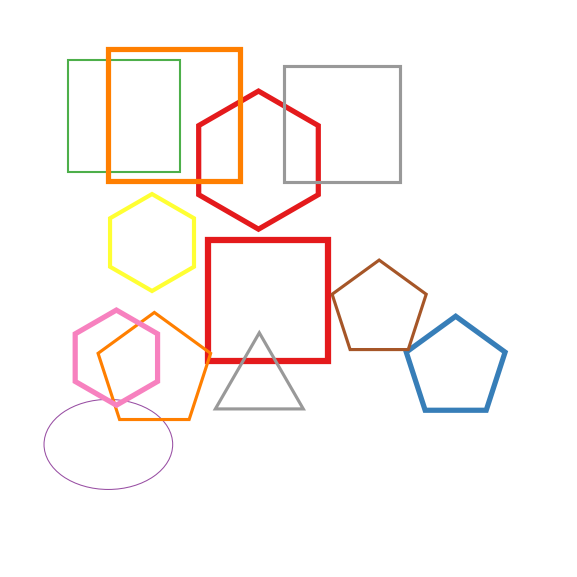[{"shape": "hexagon", "thickness": 2.5, "radius": 0.6, "center": [0.448, 0.722]}, {"shape": "square", "thickness": 3, "radius": 0.52, "center": [0.464, 0.479]}, {"shape": "pentagon", "thickness": 2.5, "radius": 0.45, "center": [0.789, 0.362]}, {"shape": "square", "thickness": 1, "radius": 0.48, "center": [0.215, 0.798]}, {"shape": "oval", "thickness": 0.5, "radius": 0.56, "center": [0.188, 0.23]}, {"shape": "pentagon", "thickness": 1.5, "radius": 0.51, "center": [0.267, 0.356]}, {"shape": "square", "thickness": 2.5, "radius": 0.57, "center": [0.301, 0.8]}, {"shape": "hexagon", "thickness": 2, "radius": 0.42, "center": [0.263, 0.579]}, {"shape": "pentagon", "thickness": 1.5, "radius": 0.43, "center": [0.657, 0.463]}, {"shape": "hexagon", "thickness": 2.5, "radius": 0.41, "center": [0.202, 0.38]}, {"shape": "triangle", "thickness": 1.5, "radius": 0.44, "center": [0.449, 0.335]}, {"shape": "square", "thickness": 1.5, "radius": 0.5, "center": [0.592, 0.785]}]